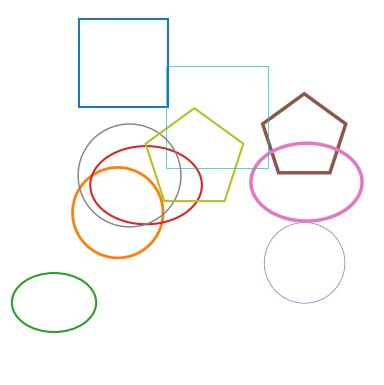[{"shape": "square", "thickness": 1.5, "radius": 0.57, "center": [0.32, 0.836]}, {"shape": "circle", "thickness": 2, "radius": 0.59, "center": [0.306, 0.448]}, {"shape": "oval", "thickness": 1.5, "radius": 0.55, "center": [0.14, 0.214]}, {"shape": "oval", "thickness": 1.5, "radius": 0.72, "center": [0.379, 0.519]}, {"shape": "circle", "thickness": 0.5, "radius": 0.52, "center": [0.791, 0.317]}, {"shape": "pentagon", "thickness": 2.5, "radius": 0.57, "center": [0.79, 0.643]}, {"shape": "oval", "thickness": 2.5, "radius": 0.72, "center": [0.796, 0.527]}, {"shape": "circle", "thickness": 1, "radius": 0.67, "center": [0.336, 0.544]}, {"shape": "pentagon", "thickness": 1.5, "radius": 0.67, "center": [0.505, 0.586]}, {"shape": "square", "thickness": 0.5, "radius": 0.67, "center": [0.564, 0.696]}]